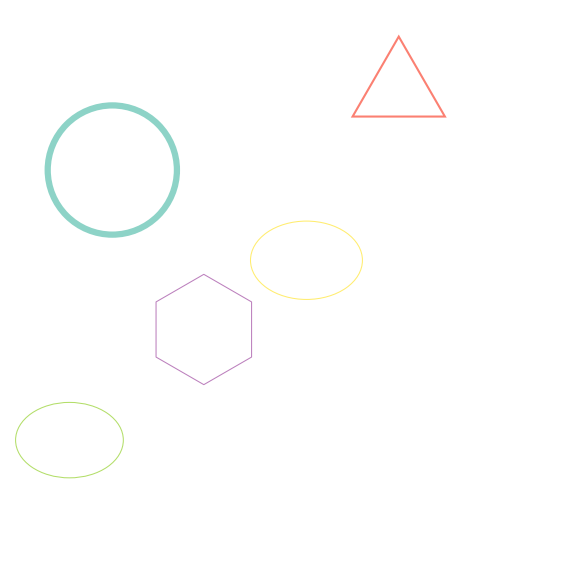[{"shape": "circle", "thickness": 3, "radius": 0.56, "center": [0.194, 0.705]}, {"shape": "triangle", "thickness": 1, "radius": 0.46, "center": [0.69, 0.843]}, {"shape": "oval", "thickness": 0.5, "radius": 0.47, "center": [0.12, 0.237]}, {"shape": "hexagon", "thickness": 0.5, "radius": 0.48, "center": [0.353, 0.429]}, {"shape": "oval", "thickness": 0.5, "radius": 0.48, "center": [0.531, 0.548]}]